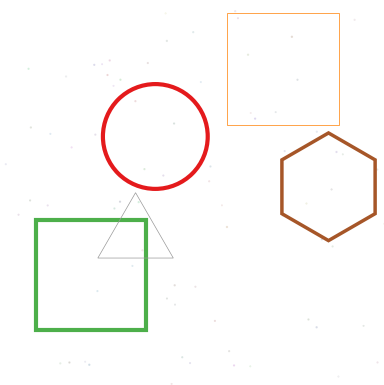[{"shape": "circle", "thickness": 3, "radius": 0.68, "center": [0.403, 0.645]}, {"shape": "square", "thickness": 3, "radius": 0.71, "center": [0.235, 0.287]}, {"shape": "square", "thickness": 0.5, "radius": 0.73, "center": [0.735, 0.821]}, {"shape": "hexagon", "thickness": 2.5, "radius": 0.7, "center": [0.853, 0.515]}, {"shape": "triangle", "thickness": 0.5, "radius": 0.57, "center": [0.352, 0.386]}]